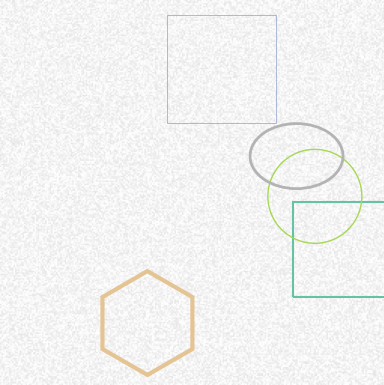[{"shape": "square", "thickness": 1.5, "radius": 0.61, "center": [0.884, 0.352]}, {"shape": "square", "thickness": 0.5, "radius": 0.7, "center": [0.575, 0.822]}, {"shape": "circle", "thickness": 1, "radius": 0.61, "center": [0.818, 0.49]}, {"shape": "hexagon", "thickness": 3, "radius": 0.67, "center": [0.383, 0.161]}, {"shape": "oval", "thickness": 2, "radius": 0.6, "center": [0.77, 0.595]}]